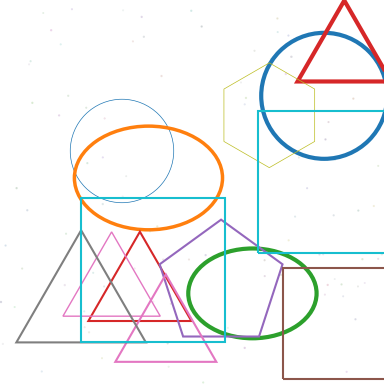[{"shape": "circle", "thickness": 0.5, "radius": 0.67, "center": [0.317, 0.608]}, {"shape": "circle", "thickness": 3, "radius": 0.82, "center": [0.842, 0.751]}, {"shape": "oval", "thickness": 2.5, "radius": 0.96, "center": [0.386, 0.538]}, {"shape": "oval", "thickness": 3, "radius": 0.83, "center": [0.656, 0.238]}, {"shape": "triangle", "thickness": 1.5, "radius": 0.77, "center": [0.363, 0.243]}, {"shape": "triangle", "thickness": 3, "radius": 0.7, "center": [0.894, 0.858]}, {"shape": "pentagon", "thickness": 1.5, "radius": 0.84, "center": [0.574, 0.262]}, {"shape": "square", "thickness": 1.5, "radius": 0.72, "center": [0.881, 0.16]}, {"shape": "triangle", "thickness": 1.5, "radius": 0.76, "center": [0.431, 0.136]}, {"shape": "triangle", "thickness": 1, "radius": 0.73, "center": [0.29, 0.252]}, {"shape": "triangle", "thickness": 1.5, "radius": 0.97, "center": [0.211, 0.208]}, {"shape": "hexagon", "thickness": 0.5, "radius": 0.68, "center": [0.699, 0.701]}, {"shape": "square", "thickness": 1.5, "radius": 0.93, "center": [0.397, 0.298]}, {"shape": "square", "thickness": 1.5, "radius": 0.92, "center": [0.853, 0.527]}]